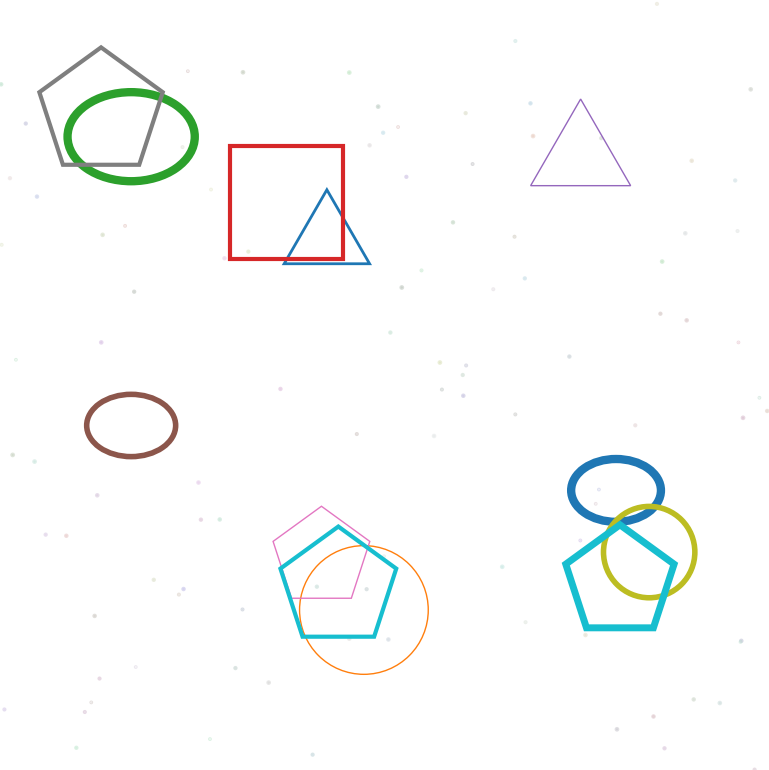[{"shape": "oval", "thickness": 3, "radius": 0.29, "center": [0.8, 0.363]}, {"shape": "triangle", "thickness": 1, "radius": 0.32, "center": [0.425, 0.689]}, {"shape": "circle", "thickness": 0.5, "radius": 0.42, "center": [0.473, 0.208]}, {"shape": "oval", "thickness": 3, "radius": 0.41, "center": [0.17, 0.822]}, {"shape": "square", "thickness": 1.5, "radius": 0.37, "center": [0.372, 0.737]}, {"shape": "triangle", "thickness": 0.5, "radius": 0.37, "center": [0.754, 0.796]}, {"shape": "oval", "thickness": 2, "radius": 0.29, "center": [0.17, 0.447]}, {"shape": "pentagon", "thickness": 0.5, "radius": 0.33, "center": [0.417, 0.276]}, {"shape": "pentagon", "thickness": 1.5, "radius": 0.42, "center": [0.131, 0.854]}, {"shape": "circle", "thickness": 2, "radius": 0.3, "center": [0.843, 0.283]}, {"shape": "pentagon", "thickness": 2.5, "radius": 0.37, "center": [0.805, 0.244]}, {"shape": "pentagon", "thickness": 1.5, "radius": 0.4, "center": [0.439, 0.237]}]